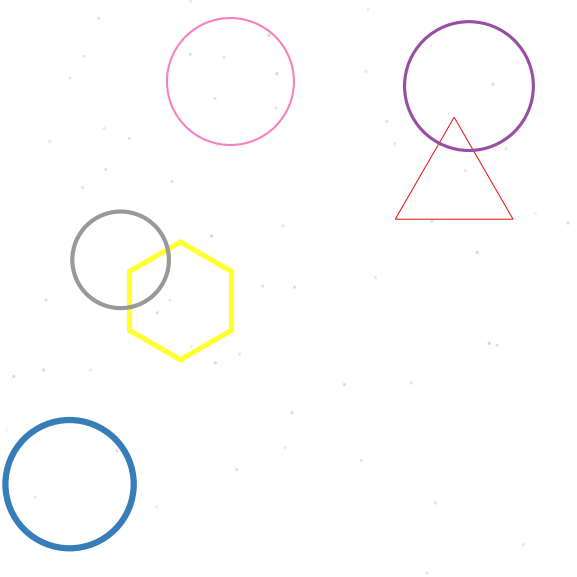[{"shape": "triangle", "thickness": 0.5, "radius": 0.59, "center": [0.786, 0.678]}, {"shape": "circle", "thickness": 3, "radius": 0.56, "center": [0.12, 0.161]}, {"shape": "circle", "thickness": 1.5, "radius": 0.56, "center": [0.812, 0.85]}, {"shape": "hexagon", "thickness": 2.5, "radius": 0.51, "center": [0.313, 0.478]}, {"shape": "circle", "thickness": 1, "radius": 0.55, "center": [0.399, 0.858]}, {"shape": "circle", "thickness": 2, "radius": 0.42, "center": [0.209, 0.549]}]